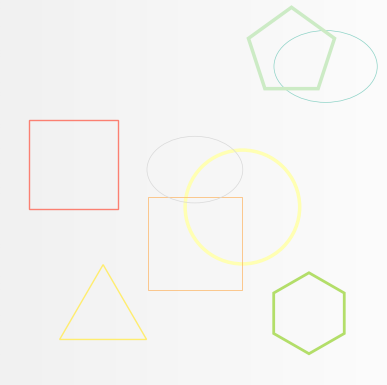[{"shape": "oval", "thickness": 0.5, "radius": 0.67, "center": [0.84, 0.827]}, {"shape": "circle", "thickness": 2.5, "radius": 0.74, "center": [0.626, 0.462]}, {"shape": "square", "thickness": 1, "radius": 0.58, "center": [0.19, 0.572]}, {"shape": "square", "thickness": 0.5, "radius": 0.61, "center": [0.503, 0.368]}, {"shape": "hexagon", "thickness": 2, "radius": 0.53, "center": [0.797, 0.186]}, {"shape": "oval", "thickness": 0.5, "radius": 0.62, "center": [0.503, 0.559]}, {"shape": "pentagon", "thickness": 2.5, "radius": 0.58, "center": [0.752, 0.864]}, {"shape": "triangle", "thickness": 1, "radius": 0.65, "center": [0.266, 0.183]}]